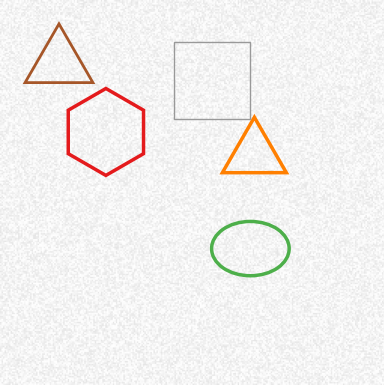[{"shape": "hexagon", "thickness": 2.5, "radius": 0.56, "center": [0.275, 0.657]}, {"shape": "oval", "thickness": 2.5, "radius": 0.5, "center": [0.65, 0.354]}, {"shape": "triangle", "thickness": 2.5, "radius": 0.48, "center": [0.661, 0.599]}, {"shape": "triangle", "thickness": 2, "radius": 0.51, "center": [0.153, 0.836]}, {"shape": "square", "thickness": 1, "radius": 0.5, "center": [0.551, 0.791]}]